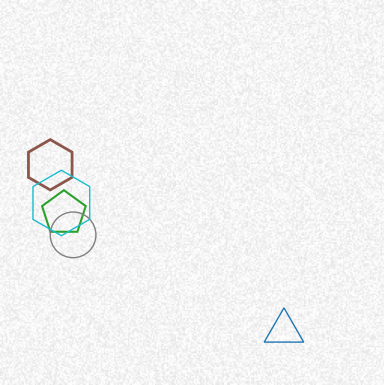[{"shape": "triangle", "thickness": 1, "radius": 0.3, "center": [0.738, 0.141]}, {"shape": "pentagon", "thickness": 1.5, "radius": 0.3, "center": [0.166, 0.446]}, {"shape": "hexagon", "thickness": 2, "radius": 0.33, "center": [0.131, 0.572]}, {"shape": "circle", "thickness": 1, "radius": 0.3, "center": [0.19, 0.39]}, {"shape": "hexagon", "thickness": 1, "radius": 0.43, "center": [0.159, 0.473]}]